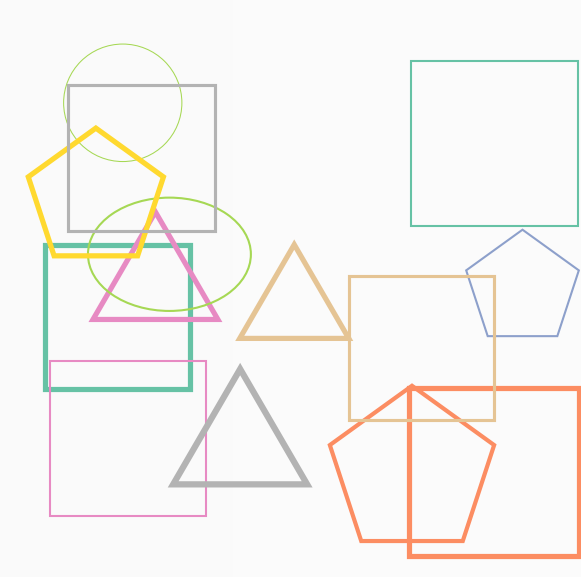[{"shape": "square", "thickness": 1, "radius": 0.72, "center": [0.851, 0.751]}, {"shape": "square", "thickness": 2.5, "radius": 0.62, "center": [0.203, 0.451]}, {"shape": "pentagon", "thickness": 2, "radius": 0.74, "center": [0.709, 0.183]}, {"shape": "square", "thickness": 2.5, "radius": 0.73, "center": [0.85, 0.181]}, {"shape": "pentagon", "thickness": 1, "radius": 0.51, "center": [0.899, 0.499]}, {"shape": "square", "thickness": 1, "radius": 0.67, "center": [0.22, 0.239]}, {"shape": "triangle", "thickness": 2.5, "radius": 0.62, "center": [0.267, 0.508]}, {"shape": "circle", "thickness": 0.5, "radius": 0.51, "center": [0.211, 0.821]}, {"shape": "oval", "thickness": 1, "radius": 0.7, "center": [0.291, 0.559]}, {"shape": "pentagon", "thickness": 2.5, "radius": 0.61, "center": [0.165, 0.655]}, {"shape": "square", "thickness": 1.5, "radius": 0.62, "center": [0.726, 0.396]}, {"shape": "triangle", "thickness": 2.5, "radius": 0.54, "center": [0.506, 0.467]}, {"shape": "square", "thickness": 1.5, "radius": 0.63, "center": [0.243, 0.725]}, {"shape": "triangle", "thickness": 3, "radius": 0.67, "center": [0.413, 0.227]}]